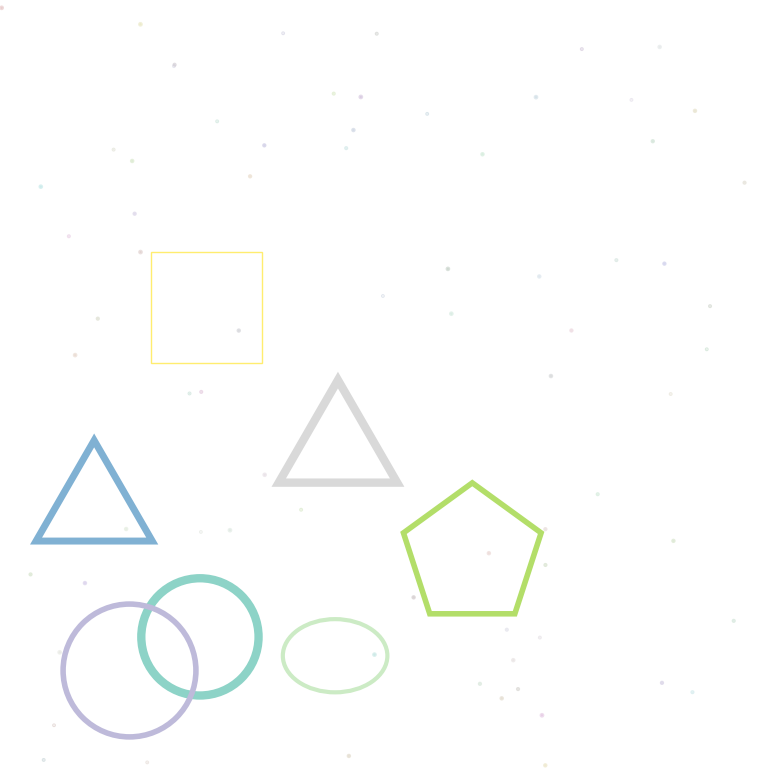[{"shape": "circle", "thickness": 3, "radius": 0.38, "center": [0.26, 0.173]}, {"shape": "circle", "thickness": 2, "radius": 0.43, "center": [0.168, 0.129]}, {"shape": "triangle", "thickness": 2.5, "radius": 0.44, "center": [0.122, 0.341]}, {"shape": "pentagon", "thickness": 2, "radius": 0.47, "center": [0.613, 0.279]}, {"shape": "triangle", "thickness": 3, "radius": 0.44, "center": [0.439, 0.418]}, {"shape": "oval", "thickness": 1.5, "radius": 0.34, "center": [0.435, 0.148]}, {"shape": "square", "thickness": 0.5, "radius": 0.36, "center": [0.268, 0.601]}]